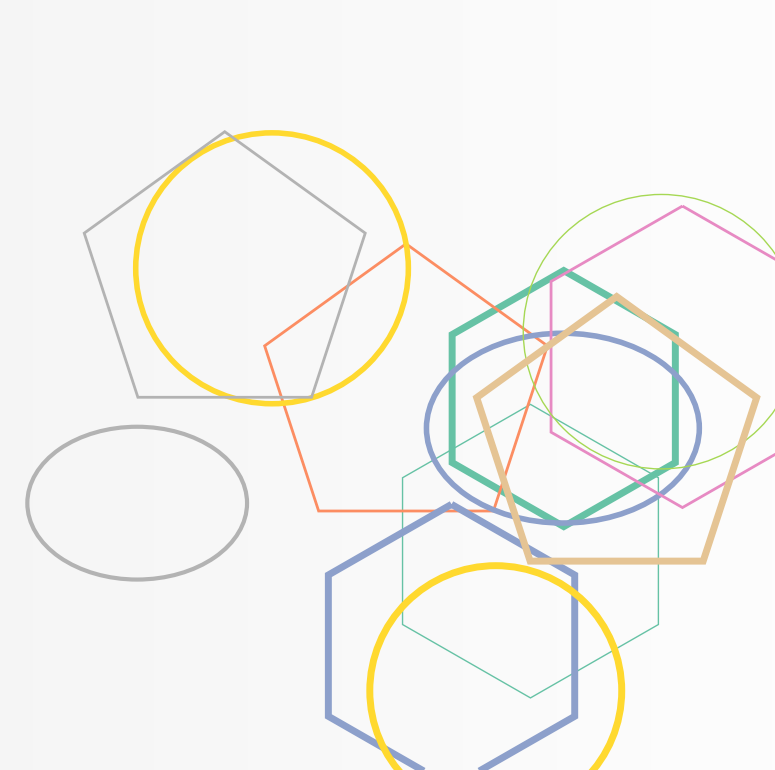[{"shape": "hexagon", "thickness": 2.5, "radius": 0.83, "center": [0.727, 0.482]}, {"shape": "hexagon", "thickness": 0.5, "radius": 0.95, "center": [0.684, 0.284]}, {"shape": "pentagon", "thickness": 1, "radius": 0.96, "center": [0.524, 0.492]}, {"shape": "oval", "thickness": 2, "radius": 0.88, "center": [0.726, 0.444]}, {"shape": "hexagon", "thickness": 2.5, "radius": 0.92, "center": [0.583, 0.161]}, {"shape": "hexagon", "thickness": 1, "radius": 0.98, "center": [0.881, 0.537]}, {"shape": "circle", "thickness": 0.5, "radius": 0.89, "center": [0.853, 0.569]}, {"shape": "circle", "thickness": 2, "radius": 0.88, "center": [0.351, 0.652]}, {"shape": "circle", "thickness": 2.5, "radius": 0.81, "center": [0.64, 0.103]}, {"shape": "pentagon", "thickness": 2.5, "radius": 0.95, "center": [0.796, 0.425]}, {"shape": "pentagon", "thickness": 1, "radius": 0.95, "center": [0.29, 0.638]}, {"shape": "oval", "thickness": 1.5, "radius": 0.71, "center": [0.177, 0.347]}]